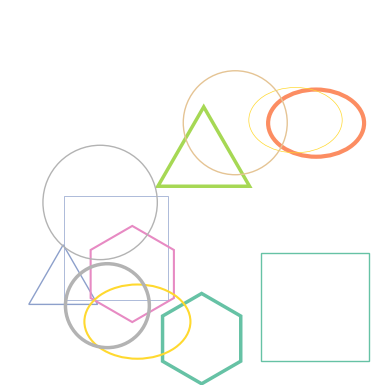[{"shape": "hexagon", "thickness": 2.5, "radius": 0.59, "center": [0.524, 0.12]}, {"shape": "square", "thickness": 1, "radius": 0.7, "center": [0.819, 0.203]}, {"shape": "oval", "thickness": 3, "radius": 0.62, "center": [0.821, 0.68]}, {"shape": "triangle", "thickness": 1, "radius": 0.52, "center": [0.164, 0.261]}, {"shape": "square", "thickness": 0.5, "radius": 0.68, "center": [0.301, 0.355]}, {"shape": "hexagon", "thickness": 1.5, "radius": 0.62, "center": [0.344, 0.288]}, {"shape": "triangle", "thickness": 2.5, "radius": 0.69, "center": [0.529, 0.585]}, {"shape": "oval", "thickness": 0.5, "radius": 0.61, "center": [0.768, 0.688]}, {"shape": "oval", "thickness": 1.5, "radius": 0.69, "center": [0.357, 0.165]}, {"shape": "circle", "thickness": 1, "radius": 0.68, "center": [0.611, 0.681]}, {"shape": "circle", "thickness": 1, "radius": 0.74, "center": [0.26, 0.474]}, {"shape": "circle", "thickness": 2.5, "radius": 0.54, "center": [0.279, 0.206]}]